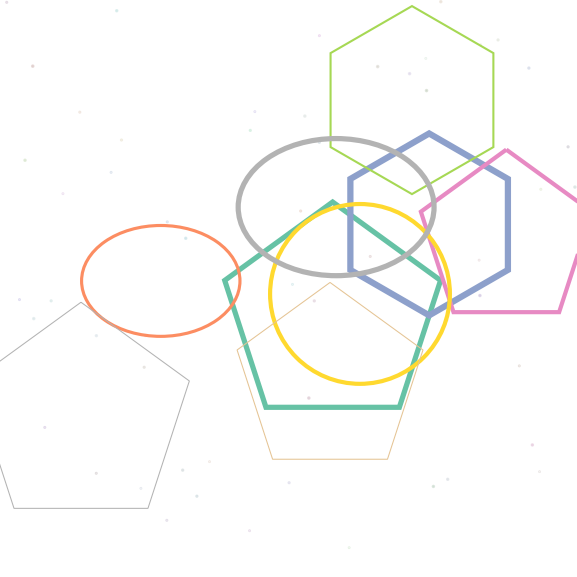[{"shape": "pentagon", "thickness": 2.5, "radius": 0.98, "center": [0.576, 0.453]}, {"shape": "oval", "thickness": 1.5, "radius": 0.69, "center": [0.278, 0.513]}, {"shape": "hexagon", "thickness": 3, "radius": 0.79, "center": [0.743, 0.611]}, {"shape": "pentagon", "thickness": 2, "radius": 0.78, "center": [0.877, 0.584]}, {"shape": "hexagon", "thickness": 1, "radius": 0.81, "center": [0.713, 0.826]}, {"shape": "circle", "thickness": 2, "radius": 0.78, "center": [0.623, 0.49]}, {"shape": "pentagon", "thickness": 0.5, "radius": 0.85, "center": [0.571, 0.341]}, {"shape": "oval", "thickness": 2.5, "radius": 0.85, "center": [0.582, 0.64]}, {"shape": "pentagon", "thickness": 0.5, "radius": 0.99, "center": [0.14, 0.278]}]